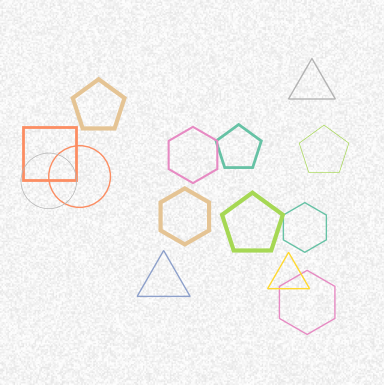[{"shape": "pentagon", "thickness": 2, "radius": 0.31, "center": [0.62, 0.615]}, {"shape": "hexagon", "thickness": 1, "radius": 0.32, "center": [0.792, 0.409]}, {"shape": "circle", "thickness": 1, "radius": 0.4, "center": [0.207, 0.541]}, {"shape": "square", "thickness": 2, "radius": 0.34, "center": [0.128, 0.602]}, {"shape": "triangle", "thickness": 1, "radius": 0.4, "center": [0.425, 0.27]}, {"shape": "hexagon", "thickness": 1, "radius": 0.42, "center": [0.798, 0.215]}, {"shape": "hexagon", "thickness": 1.5, "radius": 0.37, "center": [0.501, 0.597]}, {"shape": "pentagon", "thickness": 3, "radius": 0.42, "center": [0.656, 0.417]}, {"shape": "pentagon", "thickness": 0.5, "radius": 0.34, "center": [0.842, 0.607]}, {"shape": "triangle", "thickness": 1, "radius": 0.31, "center": [0.75, 0.282]}, {"shape": "hexagon", "thickness": 3, "radius": 0.36, "center": [0.48, 0.438]}, {"shape": "pentagon", "thickness": 3, "radius": 0.35, "center": [0.256, 0.724]}, {"shape": "triangle", "thickness": 1, "radius": 0.35, "center": [0.81, 0.778]}, {"shape": "circle", "thickness": 0.5, "radius": 0.36, "center": [0.127, 0.53]}]